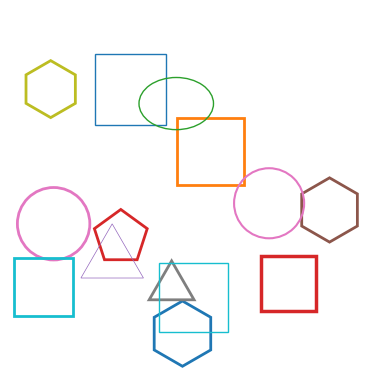[{"shape": "square", "thickness": 1, "radius": 0.46, "center": [0.339, 0.767]}, {"shape": "hexagon", "thickness": 2, "radius": 0.42, "center": [0.474, 0.133]}, {"shape": "square", "thickness": 2, "radius": 0.43, "center": [0.548, 0.607]}, {"shape": "oval", "thickness": 1, "radius": 0.48, "center": [0.458, 0.731]}, {"shape": "pentagon", "thickness": 2, "radius": 0.36, "center": [0.314, 0.384]}, {"shape": "square", "thickness": 2.5, "radius": 0.36, "center": [0.748, 0.263]}, {"shape": "triangle", "thickness": 0.5, "radius": 0.47, "center": [0.291, 0.325]}, {"shape": "hexagon", "thickness": 2, "radius": 0.42, "center": [0.856, 0.455]}, {"shape": "circle", "thickness": 1.5, "radius": 0.46, "center": [0.699, 0.472]}, {"shape": "circle", "thickness": 2, "radius": 0.47, "center": [0.139, 0.419]}, {"shape": "triangle", "thickness": 2, "radius": 0.34, "center": [0.446, 0.255]}, {"shape": "hexagon", "thickness": 2, "radius": 0.37, "center": [0.132, 0.769]}, {"shape": "square", "thickness": 2, "radius": 0.38, "center": [0.113, 0.254]}, {"shape": "square", "thickness": 1, "radius": 0.45, "center": [0.502, 0.227]}]